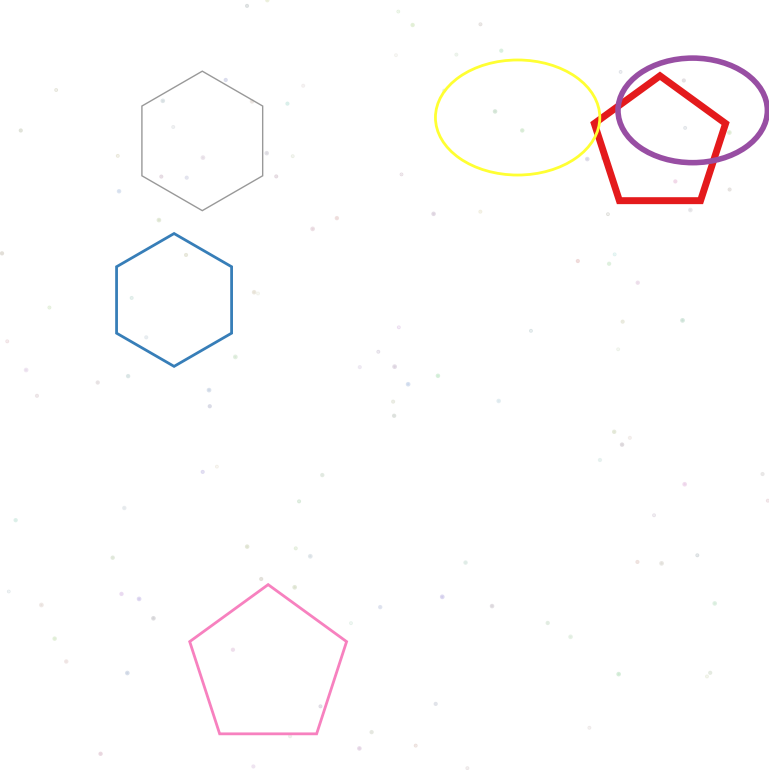[{"shape": "pentagon", "thickness": 2.5, "radius": 0.45, "center": [0.857, 0.812]}, {"shape": "hexagon", "thickness": 1, "radius": 0.43, "center": [0.226, 0.61]}, {"shape": "oval", "thickness": 2, "radius": 0.48, "center": [0.9, 0.857]}, {"shape": "oval", "thickness": 1, "radius": 0.53, "center": [0.672, 0.847]}, {"shape": "pentagon", "thickness": 1, "radius": 0.54, "center": [0.348, 0.134]}, {"shape": "hexagon", "thickness": 0.5, "radius": 0.45, "center": [0.263, 0.817]}]